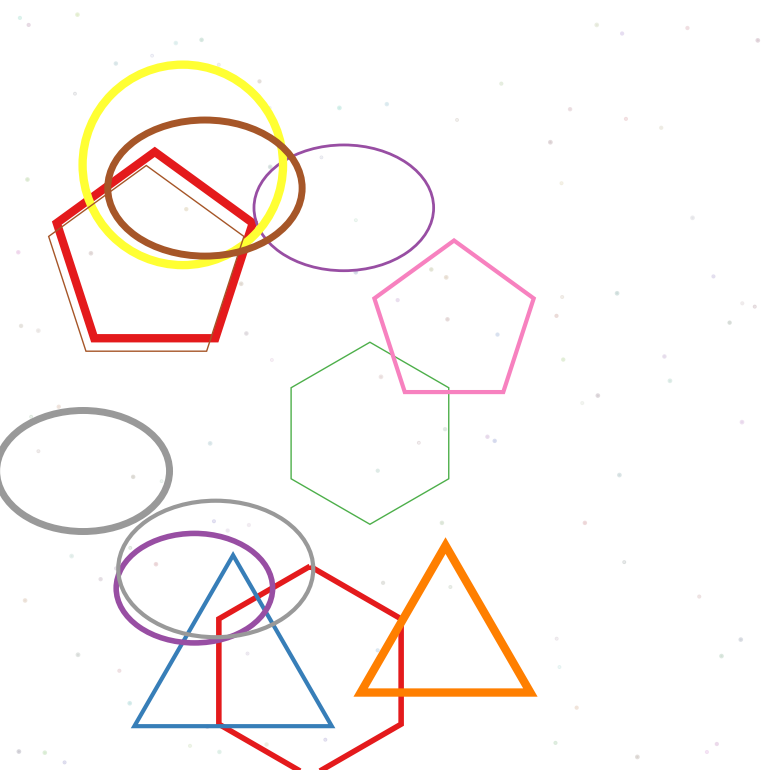[{"shape": "hexagon", "thickness": 2, "radius": 0.68, "center": [0.403, 0.128]}, {"shape": "pentagon", "thickness": 3, "radius": 0.67, "center": [0.201, 0.669]}, {"shape": "triangle", "thickness": 1.5, "radius": 0.74, "center": [0.303, 0.131]}, {"shape": "hexagon", "thickness": 0.5, "radius": 0.59, "center": [0.48, 0.437]}, {"shape": "oval", "thickness": 1, "radius": 0.58, "center": [0.447, 0.73]}, {"shape": "oval", "thickness": 2, "radius": 0.51, "center": [0.252, 0.236]}, {"shape": "triangle", "thickness": 3, "radius": 0.64, "center": [0.579, 0.164]}, {"shape": "circle", "thickness": 3, "radius": 0.65, "center": [0.237, 0.786]}, {"shape": "oval", "thickness": 2.5, "radius": 0.63, "center": [0.266, 0.756]}, {"shape": "pentagon", "thickness": 0.5, "radius": 0.67, "center": [0.19, 0.652]}, {"shape": "pentagon", "thickness": 1.5, "radius": 0.54, "center": [0.59, 0.579]}, {"shape": "oval", "thickness": 2.5, "radius": 0.56, "center": [0.108, 0.388]}, {"shape": "oval", "thickness": 1.5, "radius": 0.63, "center": [0.28, 0.261]}]